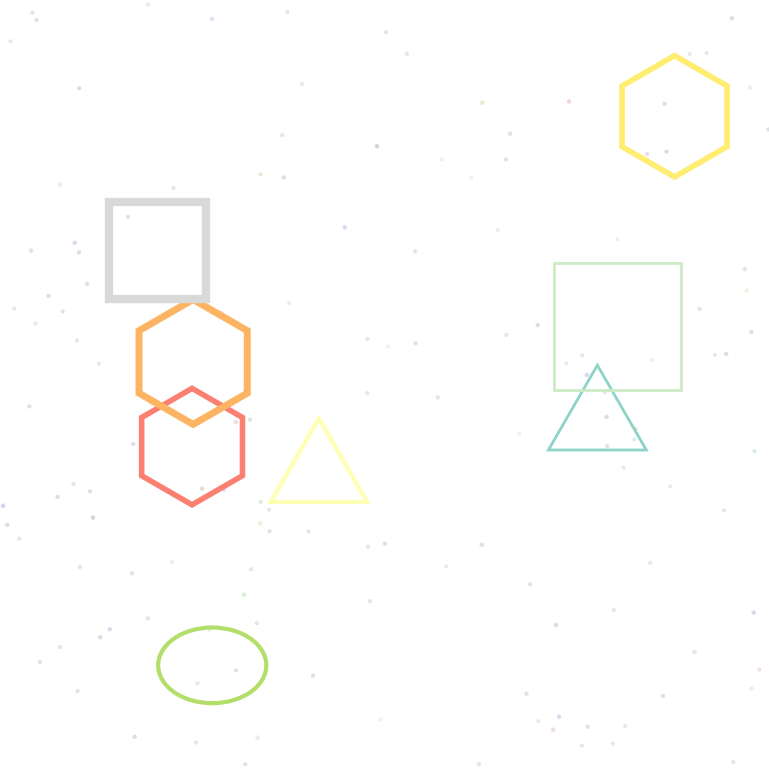[{"shape": "triangle", "thickness": 1, "radius": 0.37, "center": [0.776, 0.452]}, {"shape": "triangle", "thickness": 1.5, "radius": 0.36, "center": [0.414, 0.384]}, {"shape": "hexagon", "thickness": 2, "radius": 0.38, "center": [0.249, 0.42]}, {"shape": "hexagon", "thickness": 2.5, "radius": 0.41, "center": [0.251, 0.53]}, {"shape": "oval", "thickness": 1.5, "radius": 0.35, "center": [0.276, 0.136]}, {"shape": "square", "thickness": 3, "radius": 0.32, "center": [0.204, 0.675]}, {"shape": "square", "thickness": 1, "radius": 0.41, "center": [0.802, 0.576]}, {"shape": "hexagon", "thickness": 2, "radius": 0.39, "center": [0.876, 0.849]}]